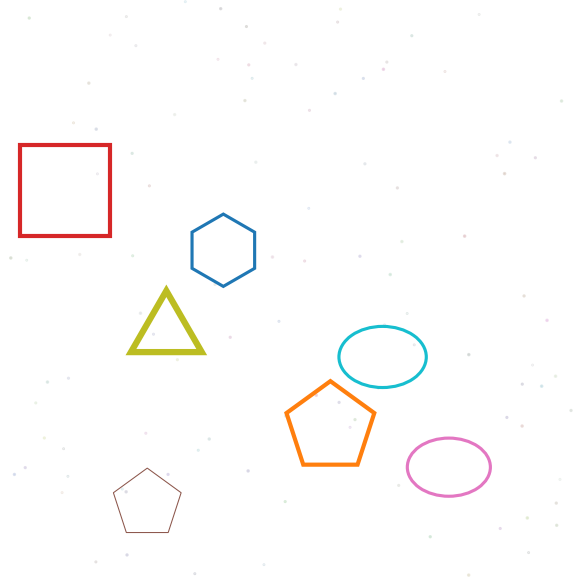[{"shape": "hexagon", "thickness": 1.5, "radius": 0.31, "center": [0.387, 0.566]}, {"shape": "pentagon", "thickness": 2, "radius": 0.4, "center": [0.572, 0.259]}, {"shape": "square", "thickness": 2, "radius": 0.39, "center": [0.113, 0.67]}, {"shape": "pentagon", "thickness": 0.5, "radius": 0.31, "center": [0.255, 0.127]}, {"shape": "oval", "thickness": 1.5, "radius": 0.36, "center": [0.777, 0.19]}, {"shape": "triangle", "thickness": 3, "radius": 0.35, "center": [0.288, 0.425]}, {"shape": "oval", "thickness": 1.5, "radius": 0.38, "center": [0.663, 0.381]}]